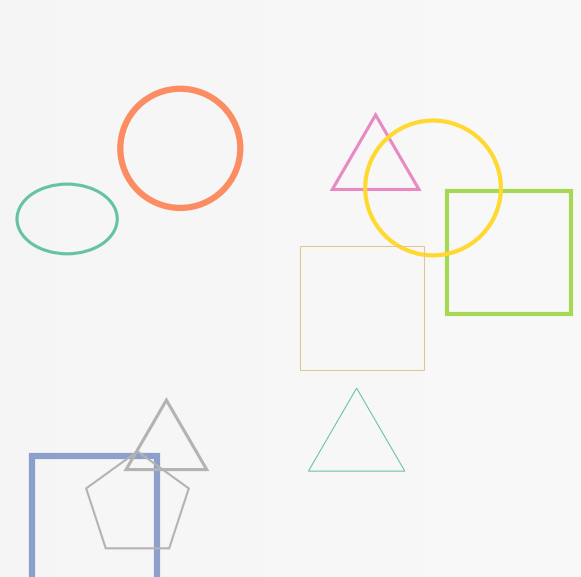[{"shape": "oval", "thickness": 1.5, "radius": 0.43, "center": [0.115, 0.62]}, {"shape": "triangle", "thickness": 0.5, "radius": 0.48, "center": [0.614, 0.231]}, {"shape": "circle", "thickness": 3, "radius": 0.52, "center": [0.31, 0.742]}, {"shape": "square", "thickness": 3, "radius": 0.54, "center": [0.163, 0.101]}, {"shape": "triangle", "thickness": 1.5, "radius": 0.43, "center": [0.646, 0.714]}, {"shape": "square", "thickness": 2, "radius": 0.54, "center": [0.876, 0.562]}, {"shape": "circle", "thickness": 2, "radius": 0.58, "center": [0.745, 0.674]}, {"shape": "square", "thickness": 0.5, "radius": 0.54, "center": [0.623, 0.465]}, {"shape": "pentagon", "thickness": 1, "radius": 0.46, "center": [0.237, 0.125]}, {"shape": "triangle", "thickness": 1.5, "radius": 0.4, "center": [0.286, 0.226]}]